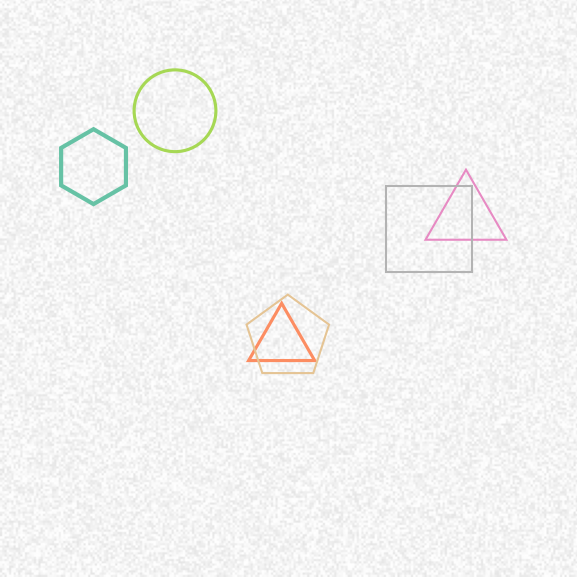[{"shape": "hexagon", "thickness": 2, "radius": 0.32, "center": [0.162, 0.711]}, {"shape": "triangle", "thickness": 1.5, "radius": 0.33, "center": [0.488, 0.408]}, {"shape": "triangle", "thickness": 1, "radius": 0.4, "center": [0.807, 0.624]}, {"shape": "circle", "thickness": 1.5, "radius": 0.35, "center": [0.303, 0.807]}, {"shape": "pentagon", "thickness": 1, "radius": 0.38, "center": [0.498, 0.414]}, {"shape": "square", "thickness": 1, "radius": 0.37, "center": [0.742, 0.602]}]